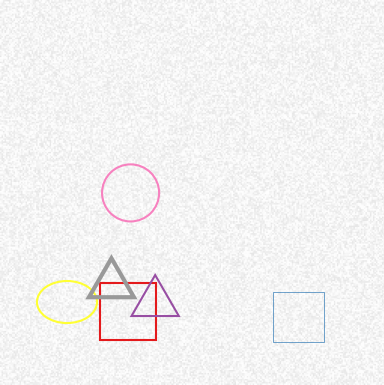[{"shape": "square", "thickness": 1.5, "radius": 0.37, "center": [0.332, 0.191]}, {"shape": "square", "thickness": 0.5, "radius": 0.33, "center": [0.776, 0.177]}, {"shape": "triangle", "thickness": 1.5, "radius": 0.35, "center": [0.403, 0.215]}, {"shape": "oval", "thickness": 1.5, "radius": 0.39, "center": [0.174, 0.216]}, {"shape": "circle", "thickness": 1.5, "radius": 0.37, "center": [0.339, 0.499]}, {"shape": "triangle", "thickness": 3, "radius": 0.34, "center": [0.289, 0.262]}]